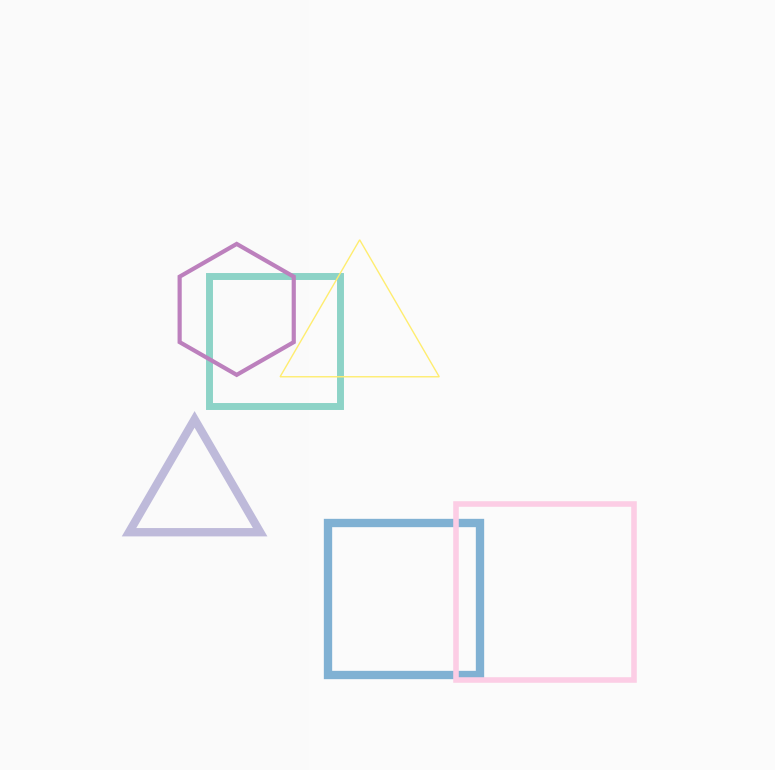[{"shape": "square", "thickness": 2.5, "radius": 0.42, "center": [0.354, 0.557]}, {"shape": "triangle", "thickness": 3, "radius": 0.49, "center": [0.251, 0.358]}, {"shape": "square", "thickness": 3, "radius": 0.49, "center": [0.521, 0.222]}, {"shape": "square", "thickness": 2, "radius": 0.57, "center": [0.703, 0.231]}, {"shape": "hexagon", "thickness": 1.5, "radius": 0.43, "center": [0.305, 0.598]}, {"shape": "triangle", "thickness": 0.5, "radius": 0.59, "center": [0.464, 0.57]}]